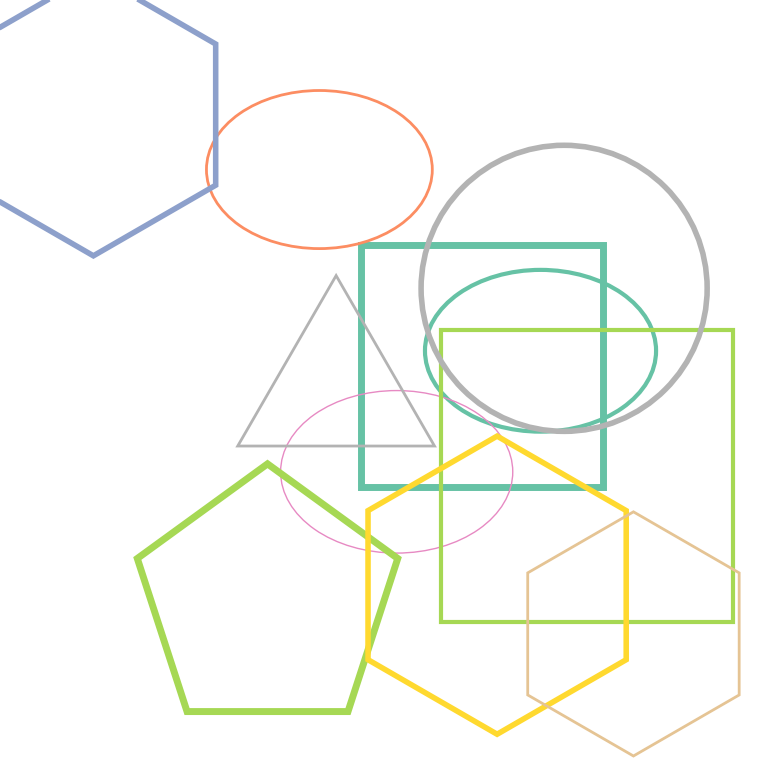[{"shape": "square", "thickness": 2.5, "radius": 0.79, "center": [0.626, 0.525]}, {"shape": "oval", "thickness": 1.5, "radius": 0.75, "center": [0.702, 0.544]}, {"shape": "oval", "thickness": 1, "radius": 0.73, "center": [0.415, 0.78]}, {"shape": "hexagon", "thickness": 2, "radius": 0.92, "center": [0.121, 0.851]}, {"shape": "oval", "thickness": 0.5, "radius": 0.75, "center": [0.515, 0.387]}, {"shape": "square", "thickness": 1.5, "radius": 0.95, "center": [0.762, 0.381]}, {"shape": "pentagon", "thickness": 2.5, "radius": 0.89, "center": [0.347, 0.22]}, {"shape": "hexagon", "thickness": 2, "radius": 0.97, "center": [0.646, 0.24]}, {"shape": "hexagon", "thickness": 1, "radius": 0.79, "center": [0.823, 0.177]}, {"shape": "circle", "thickness": 2, "radius": 0.93, "center": [0.733, 0.626]}, {"shape": "triangle", "thickness": 1, "radius": 0.74, "center": [0.437, 0.495]}]